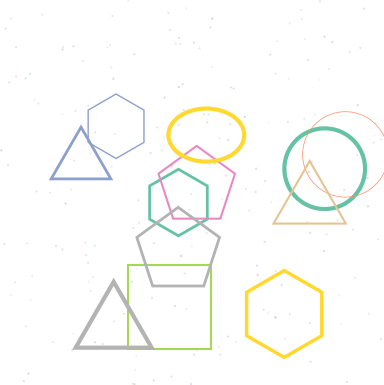[{"shape": "hexagon", "thickness": 2, "radius": 0.43, "center": [0.464, 0.474]}, {"shape": "circle", "thickness": 3, "radius": 0.52, "center": [0.843, 0.562]}, {"shape": "circle", "thickness": 0.5, "radius": 0.55, "center": [0.897, 0.599]}, {"shape": "hexagon", "thickness": 1, "radius": 0.42, "center": [0.301, 0.672]}, {"shape": "triangle", "thickness": 2, "radius": 0.45, "center": [0.21, 0.58]}, {"shape": "pentagon", "thickness": 1.5, "radius": 0.52, "center": [0.511, 0.517]}, {"shape": "square", "thickness": 1.5, "radius": 0.54, "center": [0.44, 0.203]}, {"shape": "oval", "thickness": 3, "radius": 0.49, "center": [0.536, 0.649]}, {"shape": "hexagon", "thickness": 2.5, "radius": 0.56, "center": [0.738, 0.184]}, {"shape": "triangle", "thickness": 1.5, "radius": 0.54, "center": [0.804, 0.473]}, {"shape": "triangle", "thickness": 3, "radius": 0.57, "center": [0.295, 0.154]}, {"shape": "pentagon", "thickness": 2, "radius": 0.56, "center": [0.463, 0.349]}]